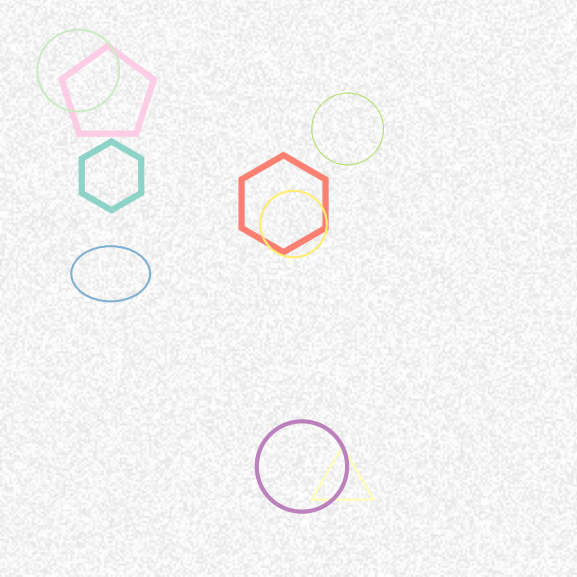[{"shape": "hexagon", "thickness": 3, "radius": 0.3, "center": [0.193, 0.695]}, {"shape": "triangle", "thickness": 1, "radius": 0.31, "center": [0.593, 0.165]}, {"shape": "hexagon", "thickness": 3, "radius": 0.42, "center": [0.491, 0.646]}, {"shape": "oval", "thickness": 1, "radius": 0.34, "center": [0.192, 0.525]}, {"shape": "circle", "thickness": 0.5, "radius": 0.31, "center": [0.602, 0.776]}, {"shape": "pentagon", "thickness": 3, "radius": 0.42, "center": [0.187, 0.836]}, {"shape": "circle", "thickness": 2, "radius": 0.39, "center": [0.523, 0.191]}, {"shape": "circle", "thickness": 1, "radius": 0.35, "center": [0.135, 0.877]}, {"shape": "circle", "thickness": 1, "radius": 0.29, "center": [0.508, 0.611]}]